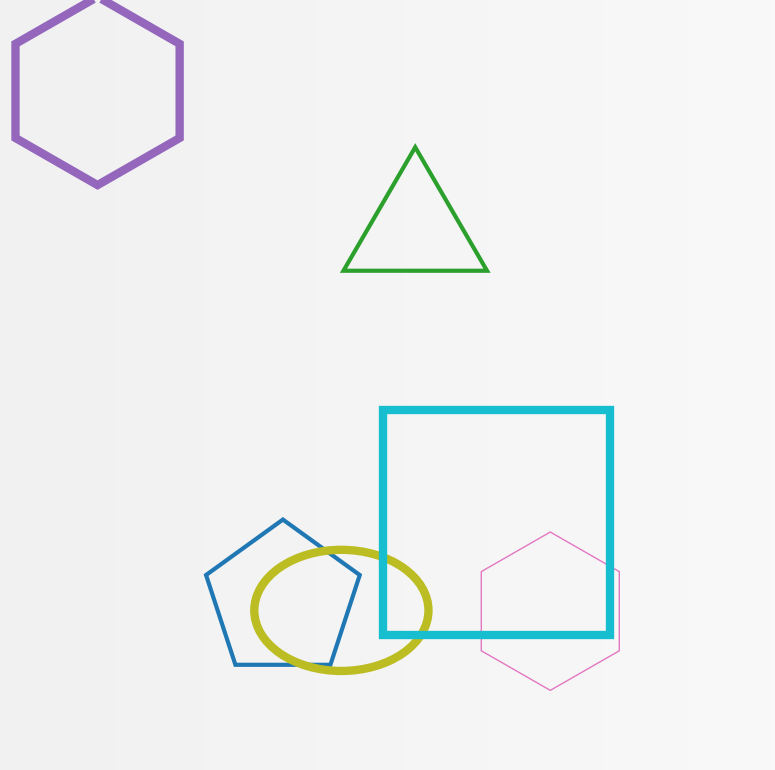[{"shape": "pentagon", "thickness": 1.5, "radius": 0.52, "center": [0.365, 0.221]}, {"shape": "triangle", "thickness": 1.5, "radius": 0.53, "center": [0.536, 0.702]}, {"shape": "hexagon", "thickness": 3, "radius": 0.61, "center": [0.126, 0.882]}, {"shape": "hexagon", "thickness": 0.5, "radius": 0.51, "center": [0.71, 0.206]}, {"shape": "oval", "thickness": 3, "radius": 0.56, "center": [0.44, 0.207]}, {"shape": "square", "thickness": 3, "radius": 0.73, "center": [0.641, 0.321]}]